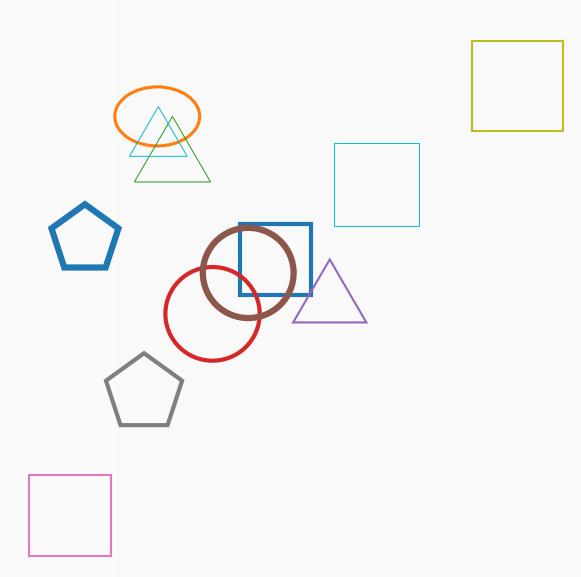[{"shape": "square", "thickness": 2, "radius": 0.3, "center": [0.473, 0.55]}, {"shape": "pentagon", "thickness": 3, "radius": 0.3, "center": [0.146, 0.585]}, {"shape": "oval", "thickness": 1.5, "radius": 0.37, "center": [0.27, 0.798]}, {"shape": "triangle", "thickness": 0.5, "radius": 0.38, "center": [0.297, 0.722]}, {"shape": "circle", "thickness": 2, "radius": 0.41, "center": [0.366, 0.456]}, {"shape": "triangle", "thickness": 1, "radius": 0.36, "center": [0.567, 0.477]}, {"shape": "circle", "thickness": 3, "radius": 0.39, "center": [0.427, 0.526]}, {"shape": "square", "thickness": 1, "radius": 0.35, "center": [0.12, 0.106]}, {"shape": "pentagon", "thickness": 2, "radius": 0.34, "center": [0.248, 0.319]}, {"shape": "square", "thickness": 1, "radius": 0.39, "center": [0.89, 0.85]}, {"shape": "square", "thickness": 0.5, "radius": 0.36, "center": [0.648, 0.679]}, {"shape": "triangle", "thickness": 0.5, "radius": 0.29, "center": [0.272, 0.757]}]